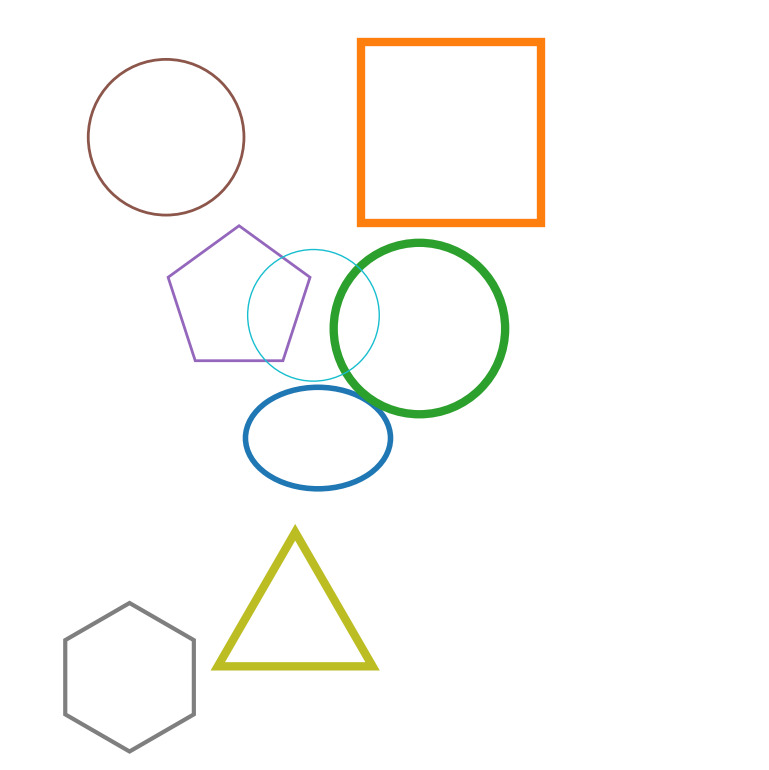[{"shape": "oval", "thickness": 2, "radius": 0.47, "center": [0.413, 0.431]}, {"shape": "square", "thickness": 3, "radius": 0.59, "center": [0.586, 0.828]}, {"shape": "circle", "thickness": 3, "radius": 0.56, "center": [0.545, 0.573]}, {"shape": "pentagon", "thickness": 1, "radius": 0.48, "center": [0.31, 0.61]}, {"shape": "circle", "thickness": 1, "radius": 0.51, "center": [0.216, 0.822]}, {"shape": "hexagon", "thickness": 1.5, "radius": 0.48, "center": [0.168, 0.12]}, {"shape": "triangle", "thickness": 3, "radius": 0.58, "center": [0.383, 0.193]}, {"shape": "circle", "thickness": 0.5, "radius": 0.43, "center": [0.407, 0.59]}]